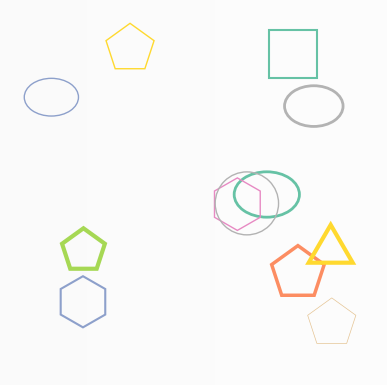[{"shape": "square", "thickness": 1.5, "radius": 0.31, "center": [0.756, 0.86]}, {"shape": "oval", "thickness": 2, "radius": 0.42, "center": [0.689, 0.495]}, {"shape": "pentagon", "thickness": 2.5, "radius": 0.36, "center": [0.769, 0.291]}, {"shape": "oval", "thickness": 1, "radius": 0.35, "center": [0.133, 0.748]}, {"shape": "hexagon", "thickness": 1.5, "radius": 0.33, "center": [0.214, 0.216]}, {"shape": "hexagon", "thickness": 1, "radius": 0.34, "center": [0.613, 0.47]}, {"shape": "pentagon", "thickness": 3, "radius": 0.29, "center": [0.215, 0.349]}, {"shape": "triangle", "thickness": 3, "radius": 0.33, "center": [0.853, 0.35]}, {"shape": "pentagon", "thickness": 1, "radius": 0.33, "center": [0.336, 0.874]}, {"shape": "pentagon", "thickness": 0.5, "radius": 0.33, "center": [0.856, 0.161]}, {"shape": "oval", "thickness": 2, "radius": 0.38, "center": [0.81, 0.724]}, {"shape": "circle", "thickness": 1, "radius": 0.41, "center": [0.637, 0.472]}]